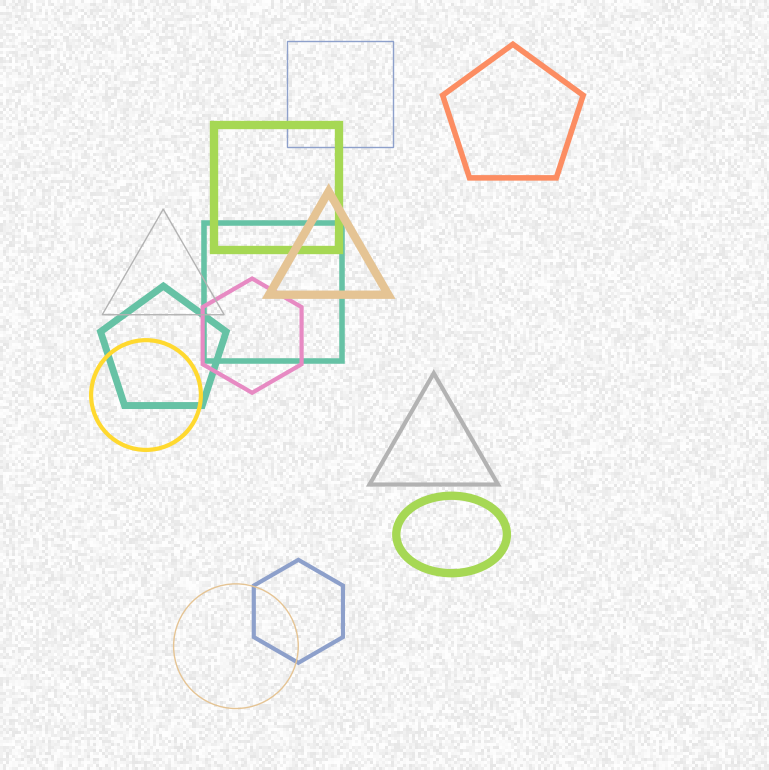[{"shape": "square", "thickness": 2, "radius": 0.45, "center": [0.355, 0.62]}, {"shape": "pentagon", "thickness": 2.5, "radius": 0.43, "center": [0.212, 0.543]}, {"shape": "pentagon", "thickness": 2, "radius": 0.48, "center": [0.666, 0.847]}, {"shape": "hexagon", "thickness": 1.5, "radius": 0.33, "center": [0.387, 0.206]}, {"shape": "square", "thickness": 0.5, "radius": 0.34, "center": [0.442, 0.878]}, {"shape": "hexagon", "thickness": 1.5, "radius": 0.37, "center": [0.327, 0.564]}, {"shape": "square", "thickness": 3, "radius": 0.41, "center": [0.359, 0.756]}, {"shape": "oval", "thickness": 3, "radius": 0.36, "center": [0.586, 0.306]}, {"shape": "circle", "thickness": 1.5, "radius": 0.36, "center": [0.19, 0.487]}, {"shape": "triangle", "thickness": 3, "radius": 0.45, "center": [0.427, 0.662]}, {"shape": "circle", "thickness": 0.5, "radius": 0.4, "center": [0.306, 0.161]}, {"shape": "triangle", "thickness": 0.5, "radius": 0.46, "center": [0.212, 0.637]}, {"shape": "triangle", "thickness": 1.5, "radius": 0.48, "center": [0.563, 0.419]}]